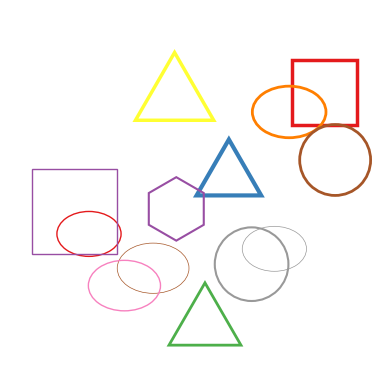[{"shape": "oval", "thickness": 1, "radius": 0.42, "center": [0.231, 0.392]}, {"shape": "square", "thickness": 2.5, "radius": 0.42, "center": [0.843, 0.76]}, {"shape": "triangle", "thickness": 3, "radius": 0.48, "center": [0.594, 0.541]}, {"shape": "triangle", "thickness": 2, "radius": 0.54, "center": [0.532, 0.157]}, {"shape": "hexagon", "thickness": 1.5, "radius": 0.41, "center": [0.458, 0.457]}, {"shape": "square", "thickness": 1, "radius": 0.55, "center": [0.195, 0.451]}, {"shape": "oval", "thickness": 2, "radius": 0.48, "center": [0.751, 0.709]}, {"shape": "triangle", "thickness": 2.5, "radius": 0.59, "center": [0.453, 0.746]}, {"shape": "oval", "thickness": 0.5, "radius": 0.47, "center": [0.398, 0.303]}, {"shape": "circle", "thickness": 2, "radius": 0.46, "center": [0.871, 0.584]}, {"shape": "oval", "thickness": 1, "radius": 0.47, "center": [0.323, 0.258]}, {"shape": "circle", "thickness": 1.5, "radius": 0.48, "center": [0.654, 0.314]}, {"shape": "oval", "thickness": 0.5, "radius": 0.42, "center": [0.713, 0.354]}]